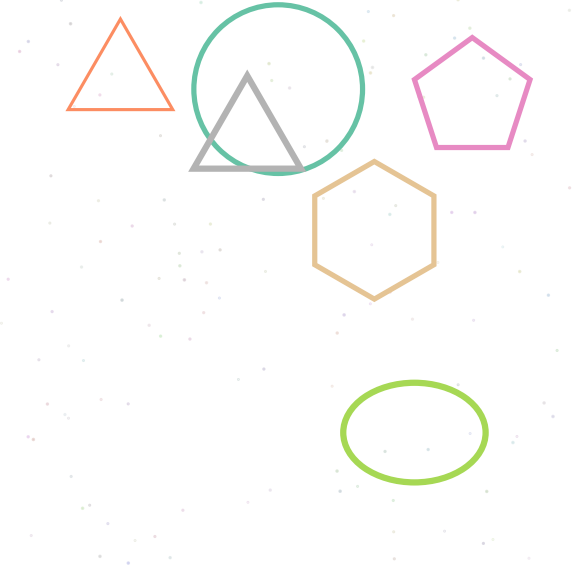[{"shape": "circle", "thickness": 2.5, "radius": 0.73, "center": [0.482, 0.845]}, {"shape": "triangle", "thickness": 1.5, "radius": 0.52, "center": [0.209, 0.862]}, {"shape": "pentagon", "thickness": 2.5, "radius": 0.53, "center": [0.818, 0.829]}, {"shape": "oval", "thickness": 3, "radius": 0.62, "center": [0.718, 0.25]}, {"shape": "hexagon", "thickness": 2.5, "radius": 0.6, "center": [0.648, 0.6]}, {"shape": "triangle", "thickness": 3, "radius": 0.54, "center": [0.428, 0.761]}]